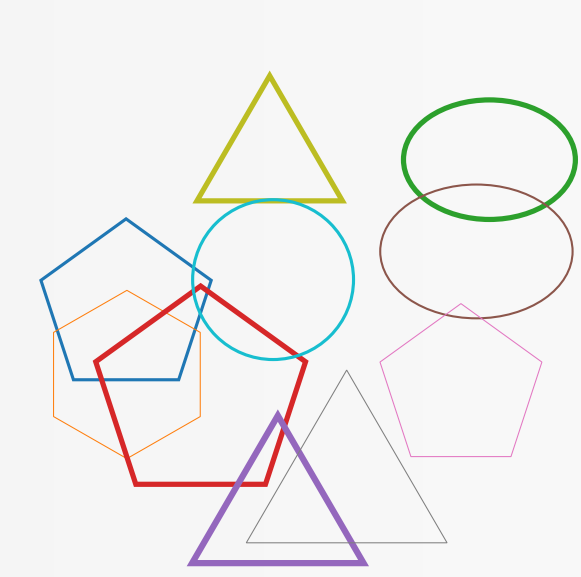[{"shape": "pentagon", "thickness": 1.5, "radius": 0.77, "center": [0.217, 0.466]}, {"shape": "hexagon", "thickness": 0.5, "radius": 0.73, "center": [0.218, 0.351]}, {"shape": "oval", "thickness": 2.5, "radius": 0.74, "center": [0.842, 0.723]}, {"shape": "pentagon", "thickness": 2.5, "radius": 0.95, "center": [0.345, 0.314]}, {"shape": "triangle", "thickness": 3, "radius": 0.85, "center": [0.478, 0.109]}, {"shape": "oval", "thickness": 1, "radius": 0.83, "center": [0.82, 0.564]}, {"shape": "pentagon", "thickness": 0.5, "radius": 0.73, "center": [0.793, 0.327]}, {"shape": "triangle", "thickness": 0.5, "radius": 1.0, "center": [0.596, 0.159]}, {"shape": "triangle", "thickness": 2.5, "radius": 0.72, "center": [0.464, 0.724]}, {"shape": "circle", "thickness": 1.5, "radius": 0.69, "center": [0.47, 0.515]}]